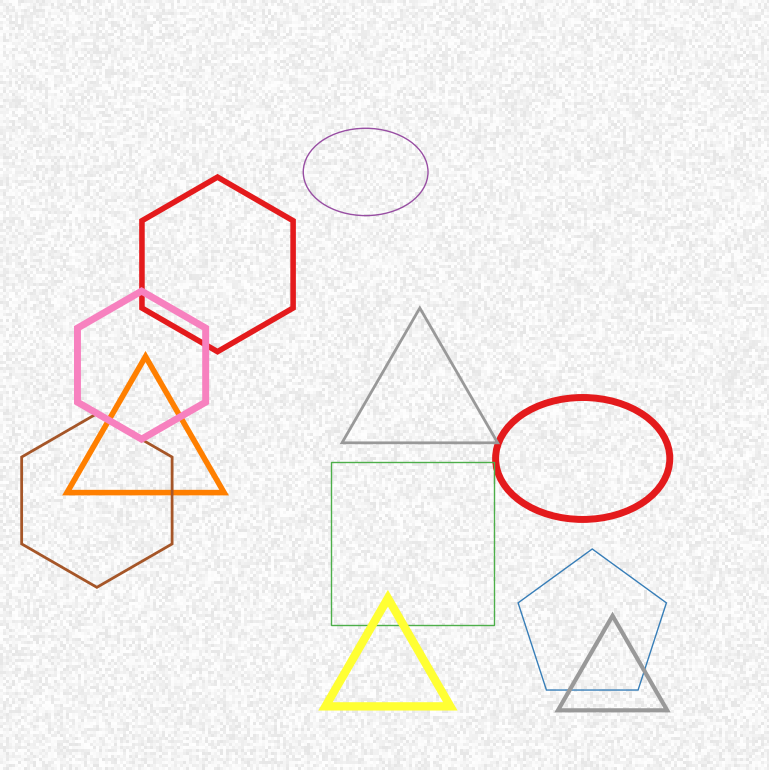[{"shape": "hexagon", "thickness": 2, "radius": 0.57, "center": [0.282, 0.657]}, {"shape": "oval", "thickness": 2.5, "radius": 0.57, "center": [0.757, 0.405]}, {"shape": "pentagon", "thickness": 0.5, "radius": 0.51, "center": [0.769, 0.186]}, {"shape": "square", "thickness": 0.5, "radius": 0.53, "center": [0.536, 0.294]}, {"shape": "oval", "thickness": 0.5, "radius": 0.41, "center": [0.475, 0.777]}, {"shape": "triangle", "thickness": 2, "radius": 0.59, "center": [0.189, 0.419]}, {"shape": "triangle", "thickness": 3, "radius": 0.47, "center": [0.504, 0.129]}, {"shape": "hexagon", "thickness": 1, "radius": 0.56, "center": [0.126, 0.35]}, {"shape": "hexagon", "thickness": 2.5, "radius": 0.48, "center": [0.184, 0.526]}, {"shape": "triangle", "thickness": 1, "radius": 0.58, "center": [0.545, 0.483]}, {"shape": "triangle", "thickness": 1.5, "radius": 0.41, "center": [0.796, 0.118]}]